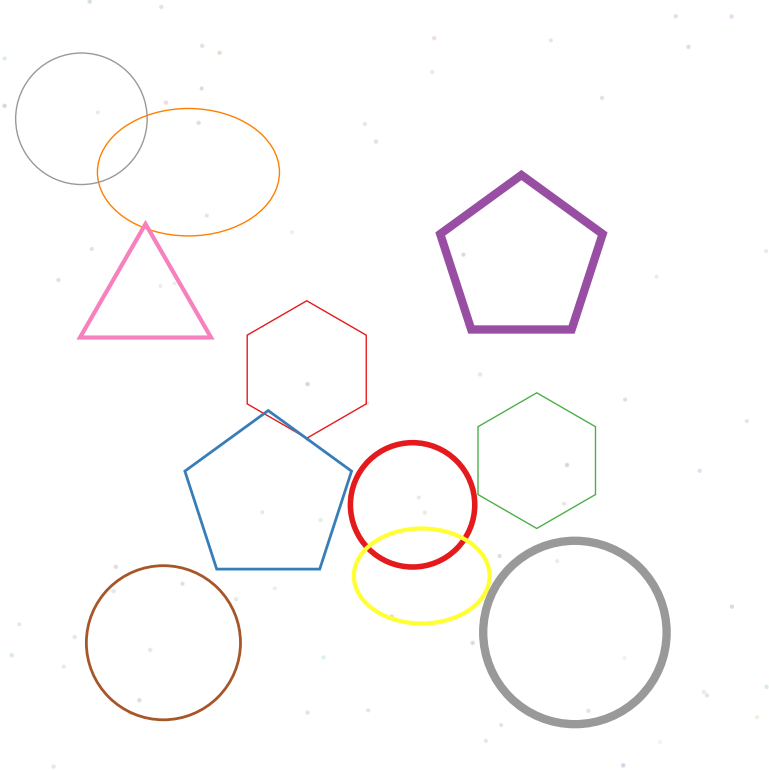[{"shape": "hexagon", "thickness": 0.5, "radius": 0.45, "center": [0.398, 0.52]}, {"shape": "circle", "thickness": 2, "radius": 0.4, "center": [0.536, 0.344]}, {"shape": "pentagon", "thickness": 1, "radius": 0.57, "center": [0.348, 0.353]}, {"shape": "hexagon", "thickness": 0.5, "radius": 0.44, "center": [0.697, 0.402]}, {"shape": "pentagon", "thickness": 3, "radius": 0.55, "center": [0.677, 0.662]}, {"shape": "oval", "thickness": 0.5, "radius": 0.59, "center": [0.245, 0.776]}, {"shape": "oval", "thickness": 1.5, "radius": 0.44, "center": [0.548, 0.252]}, {"shape": "circle", "thickness": 1, "radius": 0.5, "center": [0.212, 0.165]}, {"shape": "triangle", "thickness": 1.5, "radius": 0.49, "center": [0.189, 0.611]}, {"shape": "circle", "thickness": 3, "radius": 0.6, "center": [0.747, 0.179]}, {"shape": "circle", "thickness": 0.5, "radius": 0.43, "center": [0.106, 0.846]}]